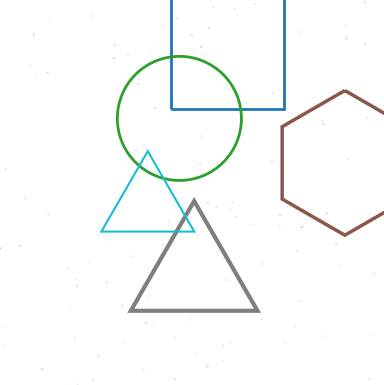[{"shape": "square", "thickness": 2, "radius": 0.73, "center": [0.59, 0.863]}, {"shape": "circle", "thickness": 2, "radius": 0.81, "center": [0.466, 0.692]}, {"shape": "hexagon", "thickness": 2.5, "radius": 0.94, "center": [0.896, 0.577]}, {"shape": "triangle", "thickness": 3, "radius": 0.95, "center": [0.504, 0.288]}, {"shape": "triangle", "thickness": 1.5, "radius": 0.7, "center": [0.384, 0.468]}]